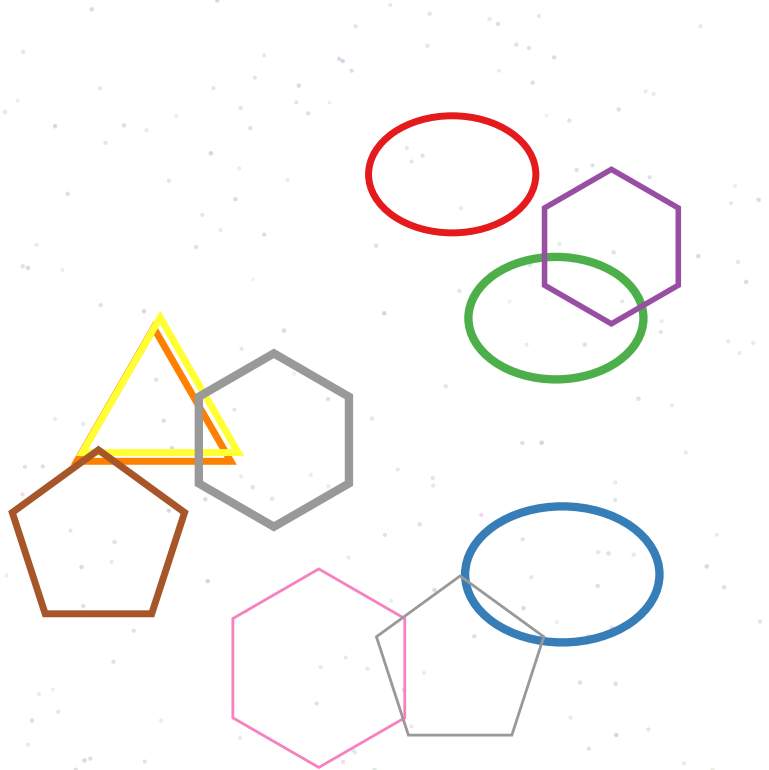[{"shape": "oval", "thickness": 2.5, "radius": 0.54, "center": [0.587, 0.774]}, {"shape": "oval", "thickness": 3, "radius": 0.63, "center": [0.73, 0.254]}, {"shape": "oval", "thickness": 3, "radius": 0.57, "center": [0.722, 0.587]}, {"shape": "hexagon", "thickness": 2, "radius": 0.5, "center": [0.794, 0.68]}, {"shape": "triangle", "thickness": 2.5, "radius": 0.58, "center": [0.2, 0.459]}, {"shape": "triangle", "thickness": 2.5, "radius": 0.58, "center": [0.208, 0.471]}, {"shape": "pentagon", "thickness": 2.5, "radius": 0.59, "center": [0.128, 0.298]}, {"shape": "hexagon", "thickness": 1, "radius": 0.64, "center": [0.414, 0.132]}, {"shape": "hexagon", "thickness": 3, "radius": 0.56, "center": [0.356, 0.428]}, {"shape": "pentagon", "thickness": 1, "radius": 0.57, "center": [0.598, 0.138]}]